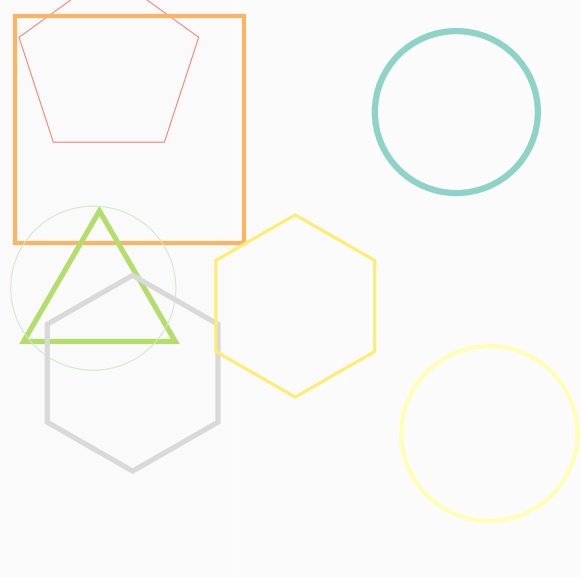[{"shape": "circle", "thickness": 3, "radius": 0.7, "center": [0.785, 0.805]}, {"shape": "circle", "thickness": 2, "radius": 0.76, "center": [0.842, 0.248]}, {"shape": "pentagon", "thickness": 0.5, "radius": 0.81, "center": [0.187, 0.884]}, {"shape": "square", "thickness": 2, "radius": 0.99, "center": [0.222, 0.775]}, {"shape": "triangle", "thickness": 2.5, "radius": 0.75, "center": [0.171, 0.483]}, {"shape": "hexagon", "thickness": 2.5, "radius": 0.85, "center": [0.228, 0.353]}, {"shape": "circle", "thickness": 0.5, "radius": 0.71, "center": [0.16, 0.5]}, {"shape": "hexagon", "thickness": 1.5, "radius": 0.79, "center": [0.508, 0.469]}]